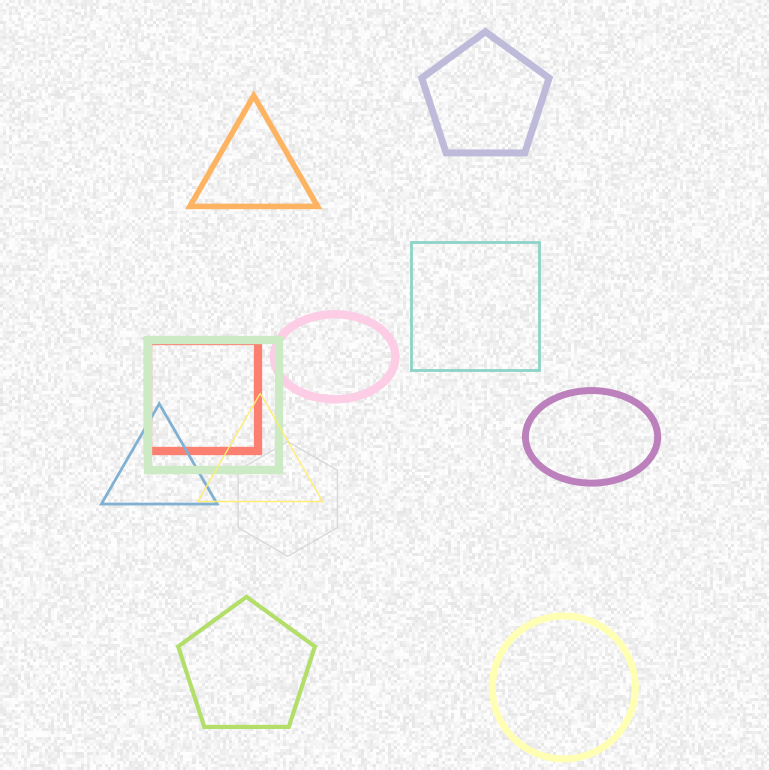[{"shape": "square", "thickness": 1, "radius": 0.42, "center": [0.617, 0.602]}, {"shape": "circle", "thickness": 2.5, "radius": 0.46, "center": [0.732, 0.107]}, {"shape": "pentagon", "thickness": 2.5, "radius": 0.43, "center": [0.63, 0.872]}, {"shape": "square", "thickness": 3, "radius": 0.36, "center": [0.263, 0.486]}, {"shape": "triangle", "thickness": 1, "radius": 0.43, "center": [0.207, 0.389]}, {"shape": "triangle", "thickness": 2, "radius": 0.48, "center": [0.33, 0.78]}, {"shape": "pentagon", "thickness": 1.5, "radius": 0.47, "center": [0.32, 0.132]}, {"shape": "oval", "thickness": 3, "radius": 0.39, "center": [0.435, 0.537]}, {"shape": "hexagon", "thickness": 0.5, "radius": 0.37, "center": [0.374, 0.352]}, {"shape": "oval", "thickness": 2.5, "radius": 0.43, "center": [0.768, 0.433]}, {"shape": "square", "thickness": 3, "radius": 0.42, "center": [0.277, 0.474]}, {"shape": "triangle", "thickness": 0.5, "radius": 0.47, "center": [0.338, 0.396]}]